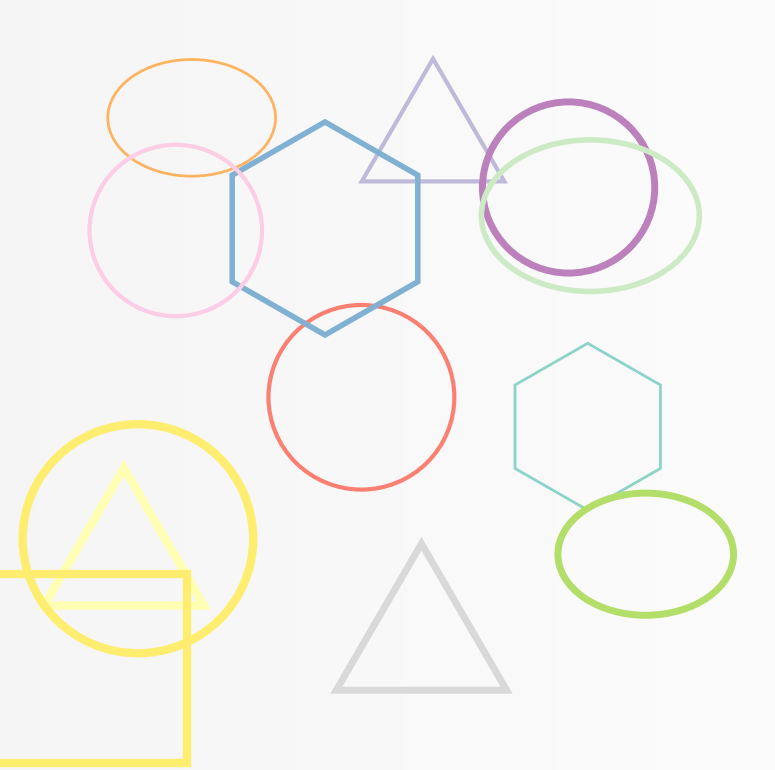[{"shape": "hexagon", "thickness": 1, "radius": 0.54, "center": [0.758, 0.446]}, {"shape": "triangle", "thickness": 3, "radius": 0.6, "center": [0.16, 0.273]}, {"shape": "triangle", "thickness": 1.5, "radius": 0.53, "center": [0.559, 0.817]}, {"shape": "circle", "thickness": 1.5, "radius": 0.6, "center": [0.466, 0.484]}, {"shape": "hexagon", "thickness": 2, "radius": 0.69, "center": [0.419, 0.703]}, {"shape": "oval", "thickness": 1, "radius": 0.54, "center": [0.247, 0.847]}, {"shape": "oval", "thickness": 2.5, "radius": 0.57, "center": [0.833, 0.28]}, {"shape": "circle", "thickness": 1.5, "radius": 0.56, "center": [0.227, 0.701]}, {"shape": "triangle", "thickness": 2.5, "radius": 0.63, "center": [0.544, 0.167]}, {"shape": "circle", "thickness": 2.5, "radius": 0.56, "center": [0.734, 0.757]}, {"shape": "oval", "thickness": 2, "radius": 0.7, "center": [0.762, 0.72]}, {"shape": "circle", "thickness": 3, "radius": 0.74, "center": [0.178, 0.3]}, {"shape": "square", "thickness": 3, "radius": 0.61, "center": [0.119, 0.132]}]